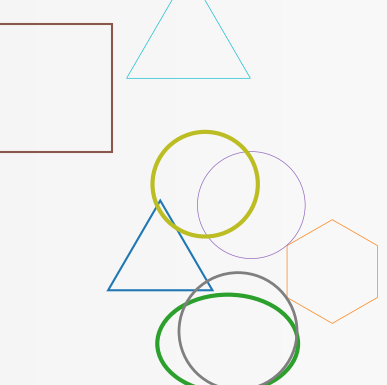[{"shape": "triangle", "thickness": 1.5, "radius": 0.78, "center": [0.414, 0.324]}, {"shape": "hexagon", "thickness": 0.5, "radius": 0.67, "center": [0.857, 0.295]}, {"shape": "oval", "thickness": 3, "radius": 0.91, "center": [0.588, 0.107]}, {"shape": "circle", "thickness": 0.5, "radius": 0.69, "center": [0.649, 0.467]}, {"shape": "square", "thickness": 1.5, "radius": 0.83, "center": [0.123, 0.771]}, {"shape": "circle", "thickness": 2, "radius": 0.76, "center": [0.614, 0.14]}, {"shape": "circle", "thickness": 3, "radius": 0.68, "center": [0.529, 0.522]}, {"shape": "triangle", "thickness": 0.5, "radius": 0.92, "center": [0.486, 0.889]}]